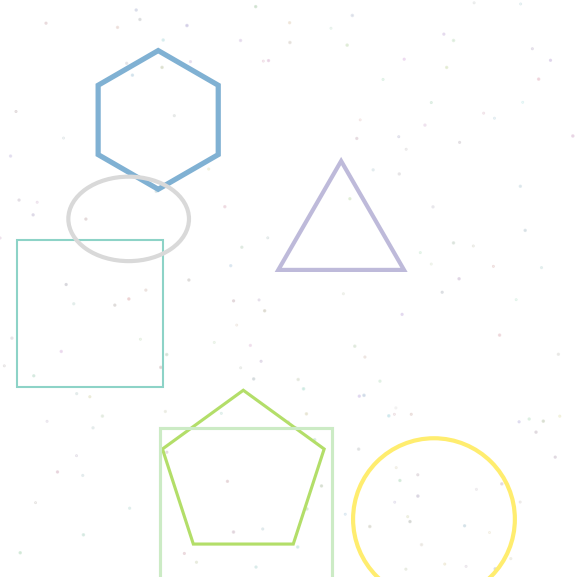[{"shape": "square", "thickness": 1, "radius": 0.63, "center": [0.156, 0.456]}, {"shape": "triangle", "thickness": 2, "radius": 0.63, "center": [0.591, 0.595]}, {"shape": "hexagon", "thickness": 2.5, "radius": 0.6, "center": [0.274, 0.791]}, {"shape": "pentagon", "thickness": 1.5, "radius": 0.74, "center": [0.421, 0.176]}, {"shape": "oval", "thickness": 2, "radius": 0.52, "center": [0.223, 0.62]}, {"shape": "square", "thickness": 1.5, "radius": 0.74, "center": [0.426, 0.11]}, {"shape": "circle", "thickness": 2, "radius": 0.7, "center": [0.751, 0.1]}]